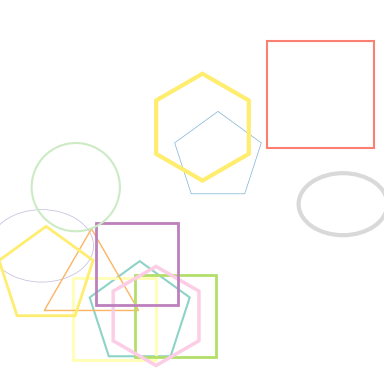[{"shape": "pentagon", "thickness": 1.5, "radius": 0.68, "center": [0.363, 0.185]}, {"shape": "square", "thickness": 2, "radius": 0.54, "center": [0.298, 0.172]}, {"shape": "oval", "thickness": 0.5, "radius": 0.67, "center": [0.109, 0.361]}, {"shape": "square", "thickness": 1.5, "radius": 0.7, "center": [0.832, 0.754]}, {"shape": "pentagon", "thickness": 0.5, "radius": 0.59, "center": [0.566, 0.592]}, {"shape": "triangle", "thickness": 1, "radius": 0.71, "center": [0.238, 0.264]}, {"shape": "square", "thickness": 2, "radius": 0.53, "center": [0.456, 0.179]}, {"shape": "hexagon", "thickness": 2.5, "radius": 0.64, "center": [0.405, 0.179]}, {"shape": "oval", "thickness": 3, "radius": 0.58, "center": [0.891, 0.47]}, {"shape": "square", "thickness": 2, "radius": 0.53, "center": [0.357, 0.315]}, {"shape": "circle", "thickness": 1.5, "radius": 0.57, "center": [0.197, 0.514]}, {"shape": "hexagon", "thickness": 3, "radius": 0.69, "center": [0.526, 0.67]}, {"shape": "pentagon", "thickness": 2, "radius": 0.64, "center": [0.12, 0.284]}]